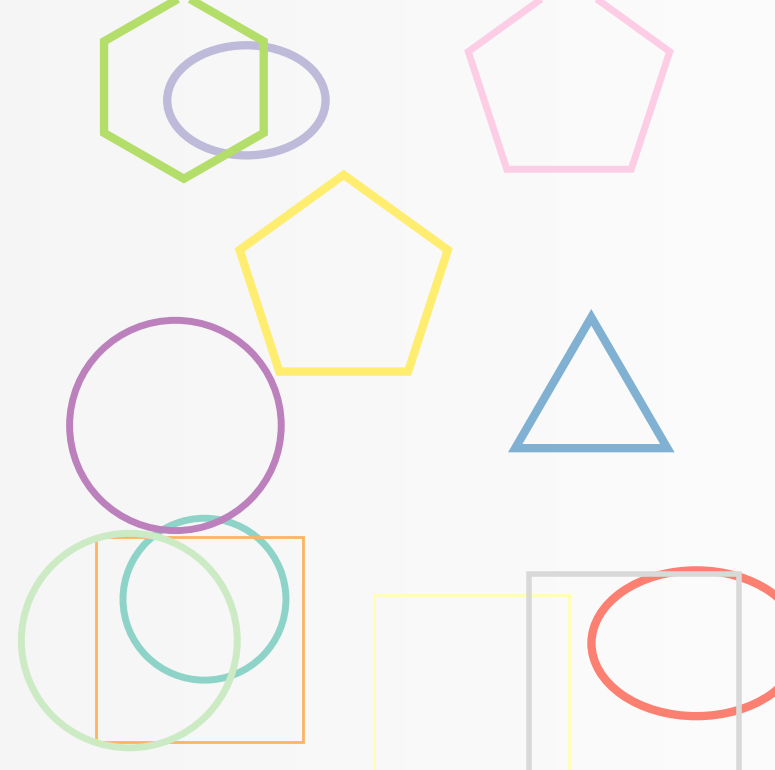[{"shape": "circle", "thickness": 2.5, "radius": 0.53, "center": [0.264, 0.222]}, {"shape": "square", "thickness": 1, "radius": 0.63, "center": [0.609, 0.101]}, {"shape": "oval", "thickness": 3, "radius": 0.51, "center": [0.318, 0.87]}, {"shape": "oval", "thickness": 3, "radius": 0.68, "center": [0.898, 0.165]}, {"shape": "triangle", "thickness": 3, "radius": 0.57, "center": [0.763, 0.475]}, {"shape": "square", "thickness": 1, "radius": 0.67, "center": [0.258, 0.169]}, {"shape": "hexagon", "thickness": 3, "radius": 0.59, "center": [0.237, 0.887]}, {"shape": "pentagon", "thickness": 2.5, "radius": 0.68, "center": [0.734, 0.891]}, {"shape": "square", "thickness": 2, "radius": 0.68, "center": [0.818, 0.119]}, {"shape": "circle", "thickness": 2.5, "radius": 0.68, "center": [0.226, 0.447]}, {"shape": "circle", "thickness": 2.5, "radius": 0.7, "center": [0.167, 0.168]}, {"shape": "pentagon", "thickness": 3, "radius": 0.71, "center": [0.443, 0.632]}]